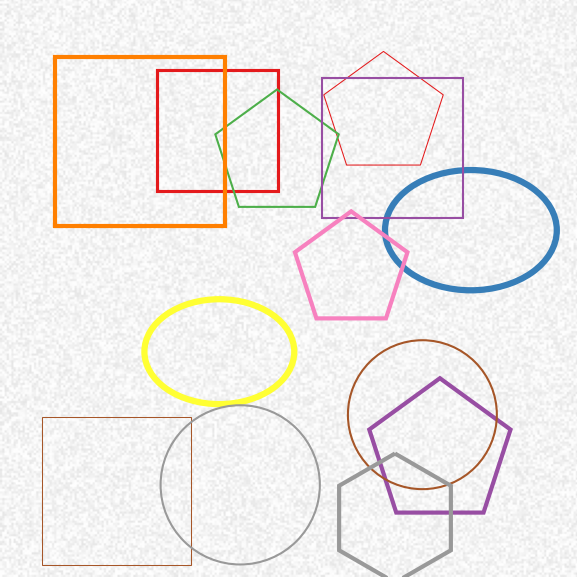[{"shape": "pentagon", "thickness": 0.5, "radius": 0.54, "center": [0.664, 0.801]}, {"shape": "square", "thickness": 1.5, "radius": 0.52, "center": [0.377, 0.774]}, {"shape": "oval", "thickness": 3, "radius": 0.74, "center": [0.815, 0.601]}, {"shape": "pentagon", "thickness": 1, "radius": 0.56, "center": [0.48, 0.732]}, {"shape": "pentagon", "thickness": 2, "radius": 0.64, "center": [0.762, 0.216]}, {"shape": "square", "thickness": 1, "radius": 0.61, "center": [0.68, 0.743]}, {"shape": "square", "thickness": 2, "radius": 0.73, "center": [0.243, 0.754]}, {"shape": "oval", "thickness": 3, "radius": 0.65, "center": [0.38, 0.39]}, {"shape": "circle", "thickness": 1, "radius": 0.64, "center": [0.731, 0.281]}, {"shape": "square", "thickness": 0.5, "radius": 0.64, "center": [0.202, 0.149]}, {"shape": "pentagon", "thickness": 2, "radius": 0.51, "center": [0.608, 0.531]}, {"shape": "circle", "thickness": 1, "radius": 0.69, "center": [0.416, 0.16]}, {"shape": "hexagon", "thickness": 2, "radius": 0.56, "center": [0.684, 0.102]}]